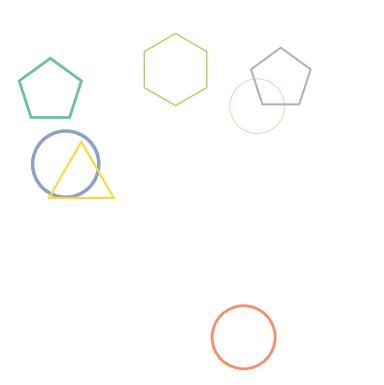[{"shape": "pentagon", "thickness": 2, "radius": 0.42, "center": [0.131, 0.764]}, {"shape": "circle", "thickness": 2, "radius": 0.41, "center": [0.633, 0.124]}, {"shape": "circle", "thickness": 2.5, "radius": 0.43, "center": [0.171, 0.574]}, {"shape": "hexagon", "thickness": 1, "radius": 0.47, "center": [0.456, 0.819]}, {"shape": "triangle", "thickness": 1.5, "radius": 0.49, "center": [0.211, 0.534]}, {"shape": "circle", "thickness": 0.5, "radius": 0.35, "center": [0.668, 0.724]}, {"shape": "pentagon", "thickness": 1.5, "radius": 0.41, "center": [0.729, 0.795]}]